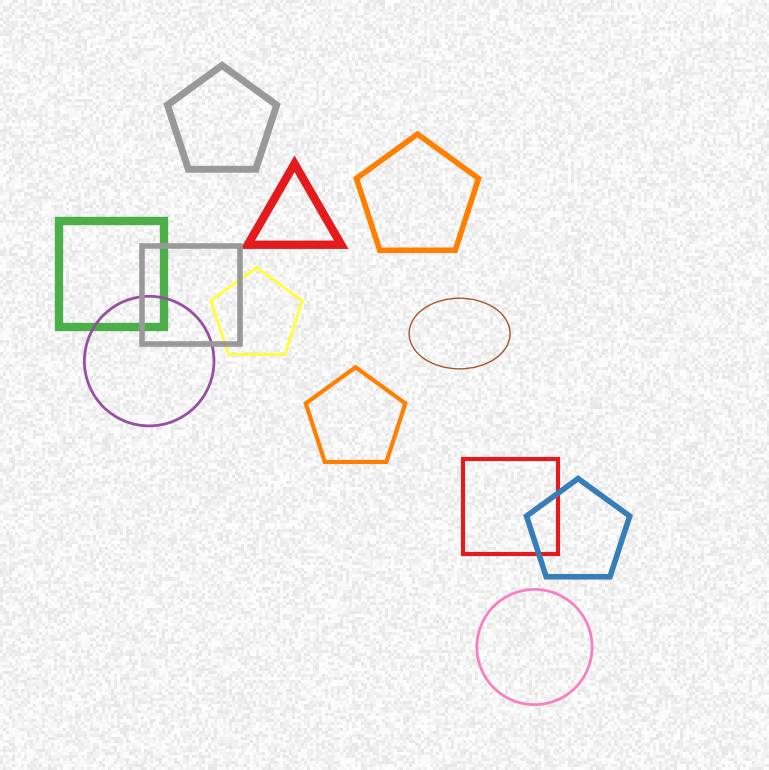[{"shape": "triangle", "thickness": 3, "radius": 0.35, "center": [0.383, 0.717]}, {"shape": "square", "thickness": 1.5, "radius": 0.31, "center": [0.663, 0.342]}, {"shape": "pentagon", "thickness": 2, "radius": 0.35, "center": [0.751, 0.308]}, {"shape": "square", "thickness": 3, "radius": 0.34, "center": [0.145, 0.644]}, {"shape": "circle", "thickness": 1, "radius": 0.42, "center": [0.194, 0.531]}, {"shape": "pentagon", "thickness": 2, "radius": 0.42, "center": [0.542, 0.742]}, {"shape": "pentagon", "thickness": 1.5, "radius": 0.34, "center": [0.462, 0.455]}, {"shape": "pentagon", "thickness": 1, "radius": 0.31, "center": [0.333, 0.59]}, {"shape": "oval", "thickness": 0.5, "radius": 0.33, "center": [0.597, 0.567]}, {"shape": "circle", "thickness": 1, "radius": 0.37, "center": [0.694, 0.16]}, {"shape": "pentagon", "thickness": 2.5, "radius": 0.37, "center": [0.288, 0.841]}, {"shape": "square", "thickness": 2, "radius": 0.32, "center": [0.248, 0.617]}]